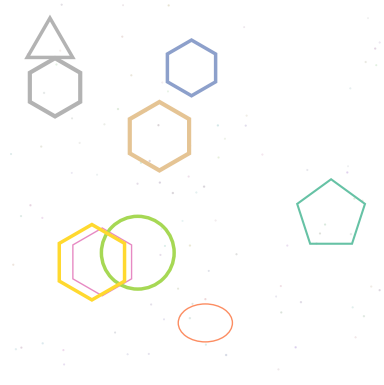[{"shape": "pentagon", "thickness": 1.5, "radius": 0.46, "center": [0.86, 0.442]}, {"shape": "oval", "thickness": 1, "radius": 0.35, "center": [0.533, 0.161]}, {"shape": "hexagon", "thickness": 2.5, "radius": 0.36, "center": [0.497, 0.824]}, {"shape": "hexagon", "thickness": 1, "radius": 0.44, "center": [0.266, 0.32]}, {"shape": "circle", "thickness": 2.5, "radius": 0.47, "center": [0.358, 0.344]}, {"shape": "hexagon", "thickness": 2.5, "radius": 0.49, "center": [0.239, 0.319]}, {"shape": "hexagon", "thickness": 3, "radius": 0.44, "center": [0.414, 0.646]}, {"shape": "hexagon", "thickness": 3, "radius": 0.38, "center": [0.143, 0.773]}, {"shape": "triangle", "thickness": 2.5, "radius": 0.34, "center": [0.13, 0.885]}]